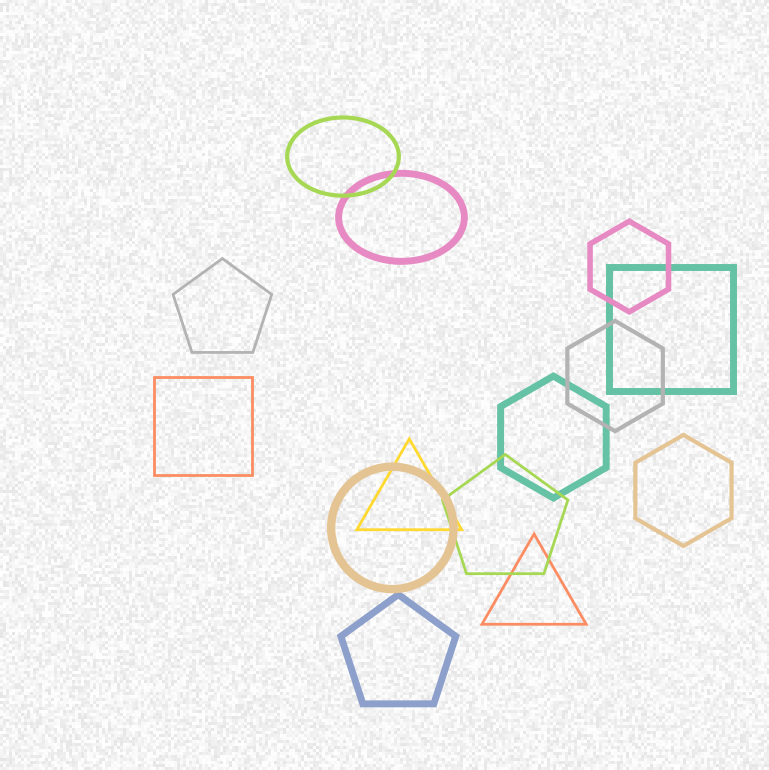[{"shape": "square", "thickness": 2.5, "radius": 0.4, "center": [0.871, 0.573]}, {"shape": "hexagon", "thickness": 2.5, "radius": 0.4, "center": [0.719, 0.432]}, {"shape": "square", "thickness": 1, "radius": 0.32, "center": [0.264, 0.447]}, {"shape": "triangle", "thickness": 1, "radius": 0.39, "center": [0.694, 0.228]}, {"shape": "pentagon", "thickness": 2.5, "radius": 0.39, "center": [0.517, 0.149]}, {"shape": "hexagon", "thickness": 2, "radius": 0.29, "center": [0.817, 0.654]}, {"shape": "oval", "thickness": 2.5, "radius": 0.41, "center": [0.521, 0.718]}, {"shape": "pentagon", "thickness": 1, "radius": 0.43, "center": [0.656, 0.324]}, {"shape": "oval", "thickness": 1.5, "radius": 0.36, "center": [0.445, 0.797]}, {"shape": "triangle", "thickness": 1, "radius": 0.39, "center": [0.532, 0.351]}, {"shape": "circle", "thickness": 3, "radius": 0.4, "center": [0.51, 0.314]}, {"shape": "hexagon", "thickness": 1.5, "radius": 0.36, "center": [0.888, 0.363]}, {"shape": "hexagon", "thickness": 1.5, "radius": 0.36, "center": [0.799, 0.512]}, {"shape": "pentagon", "thickness": 1, "radius": 0.34, "center": [0.289, 0.597]}]